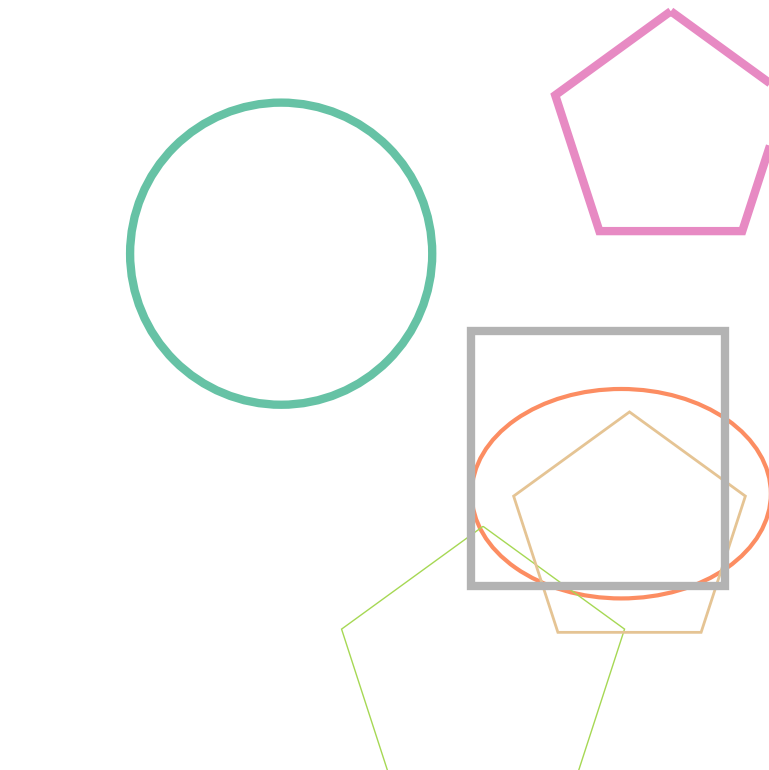[{"shape": "circle", "thickness": 3, "radius": 0.98, "center": [0.365, 0.671]}, {"shape": "oval", "thickness": 1.5, "radius": 0.97, "center": [0.807, 0.359]}, {"shape": "pentagon", "thickness": 3, "radius": 0.79, "center": [0.871, 0.828]}, {"shape": "pentagon", "thickness": 0.5, "radius": 0.97, "center": [0.627, 0.123]}, {"shape": "pentagon", "thickness": 1, "radius": 0.79, "center": [0.818, 0.307]}, {"shape": "square", "thickness": 3, "radius": 0.83, "center": [0.777, 0.405]}]